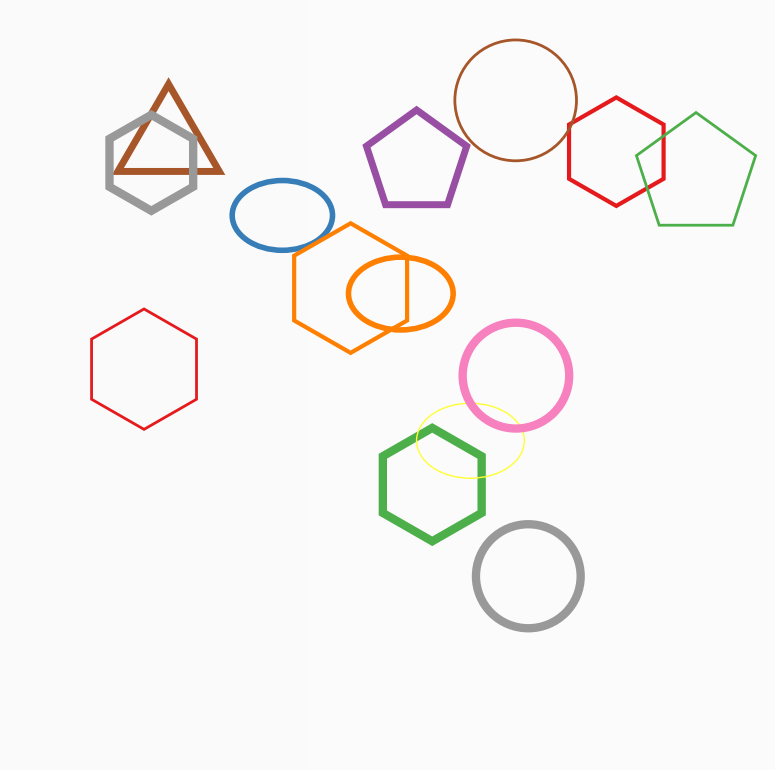[{"shape": "hexagon", "thickness": 1, "radius": 0.39, "center": [0.186, 0.521]}, {"shape": "hexagon", "thickness": 1.5, "radius": 0.35, "center": [0.795, 0.803]}, {"shape": "oval", "thickness": 2, "radius": 0.32, "center": [0.364, 0.72]}, {"shape": "hexagon", "thickness": 3, "radius": 0.37, "center": [0.558, 0.371]}, {"shape": "pentagon", "thickness": 1, "radius": 0.4, "center": [0.898, 0.773]}, {"shape": "pentagon", "thickness": 2.5, "radius": 0.34, "center": [0.538, 0.789]}, {"shape": "oval", "thickness": 2, "radius": 0.34, "center": [0.517, 0.619]}, {"shape": "hexagon", "thickness": 1.5, "radius": 0.42, "center": [0.452, 0.626]}, {"shape": "oval", "thickness": 0.5, "radius": 0.35, "center": [0.607, 0.428]}, {"shape": "triangle", "thickness": 2.5, "radius": 0.38, "center": [0.218, 0.815]}, {"shape": "circle", "thickness": 1, "radius": 0.39, "center": [0.665, 0.87]}, {"shape": "circle", "thickness": 3, "radius": 0.34, "center": [0.666, 0.512]}, {"shape": "circle", "thickness": 3, "radius": 0.34, "center": [0.682, 0.252]}, {"shape": "hexagon", "thickness": 3, "radius": 0.31, "center": [0.195, 0.789]}]